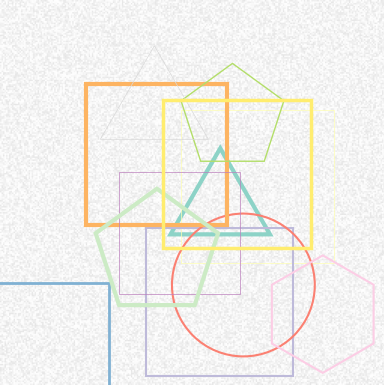[{"shape": "triangle", "thickness": 3, "radius": 0.75, "center": [0.572, 0.466]}, {"shape": "square", "thickness": 0.5, "radius": 0.99, "center": [0.668, 0.517]}, {"shape": "square", "thickness": 1.5, "radius": 0.96, "center": [0.57, 0.215]}, {"shape": "circle", "thickness": 1.5, "radius": 0.93, "center": [0.632, 0.26]}, {"shape": "square", "thickness": 2, "radius": 0.73, "center": [0.138, 0.119]}, {"shape": "square", "thickness": 3, "radius": 0.91, "center": [0.407, 0.599]}, {"shape": "pentagon", "thickness": 1, "radius": 0.7, "center": [0.604, 0.695]}, {"shape": "hexagon", "thickness": 1.5, "radius": 0.76, "center": [0.838, 0.184]}, {"shape": "triangle", "thickness": 0.5, "radius": 0.81, "center": [0.401, 0.719]}, {"shape": "square", "thickness": 0.5, "radius": 0.79, "center": [0.466, 0.395]}, {"shape": "pentagon", "thickness": 3, "radius": 0.84, "center": [0.407, 0.343]}, {"shape": "square", "thickness": 2.5, "radius": 0.97, "center": [0.616, 0.548]}]